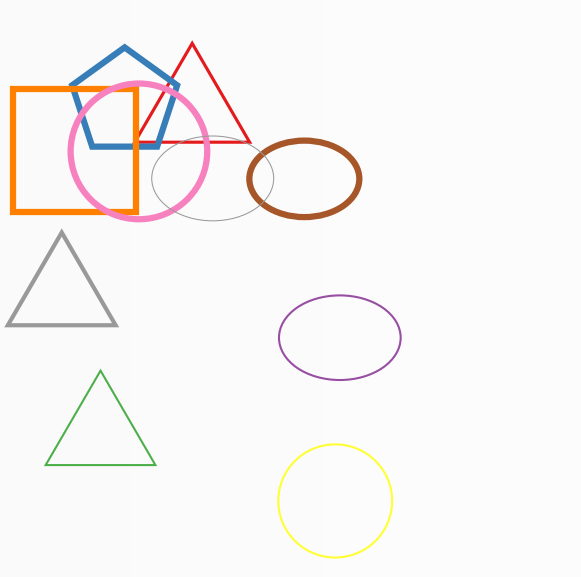[{"shape": "triangle", "thickness": 1.5, "radius": 0.57, "center": [0.331, 0.81]}, {"shape": "pentagon", "thickness": 3, "radius": 0.47, "center": [0.214, 0.822]}, {"shape": "triangle", "thickness": 1, "radius": 0.55, "center": [0.173, 0.248]}, {"shape": "oval", "thickness": 1, "radius": 0.52, "center": [0.585, 0.414]}, {"shape": "square", "thickness": 3, "radius": 0.53, "center": [0.129, 0.739]}, {"shape": "circle", "thickness": 1, "radius": 0.49, "center": [0.577, 0.132]}, {"shape": "oval", "thickness": 3, "radius": 0.47, "center": [0.524, 0.689]}, {"shape": "circle", "thickness": 3, "radius": 0.59, "center": [0.239, 0.737]}, {"shape": "oval", "thickness": 0.5, "radius": 0.52, "center": [0.366, 0.69]}, {"shape": "triangle", "thickness": 2, "radius": 0.54, "center": [0.106, 0.489]}]